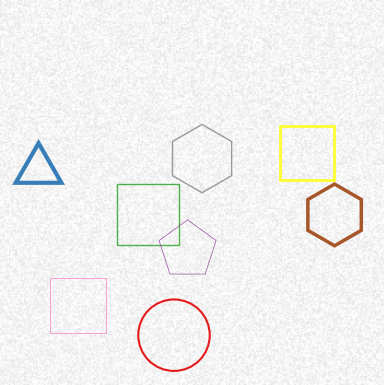[{"shape": "circle", "thickness": 1.5, "radius": 0.46, "center": [0.452, 0.129]}, {"shape": "triangle", "thickness": 3, "radius": 0.34, "center": [0.1, 0.56]}, {"shape": "square", "thickness": 1, "radius": 0.4, "center": [0.384, 0.443]}, {"shape": "pentagon", "thickness": 0.5, "radius": 0.39, "center": [0.487, 0.351]}, {"shape": "square", "thickness": 2, "radius": 0.35, "center": [0.798, 0.602]}, {"shape": "hexagon", "thickness": 2.5, "radius": 0.4, "center": [0.869, 0.442]}, {"shape": "square", "thickness": 0.5, "radius": 0.36, "center": [0.203, 0.206]}, {"shape": "hexagon", "thickness": 1, "radius": 0.44, "center": [0.525, 0.588]}]